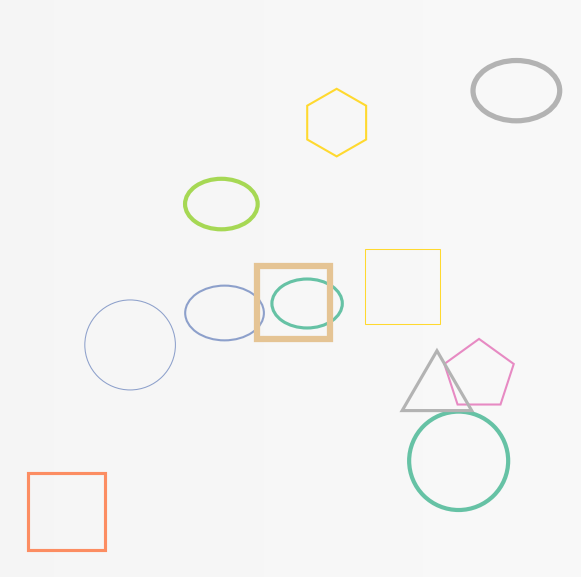[{"shape": "oval", "thickness": 1.5, "radius": 0.3, "center": [0.528, 0.474]}, {"shape": "circle", "thickness": 2, "radius": 0.43, "center": [0.789, 0.201]}, {"shape": "square", "thickness": 1.5, "radius": 0.33, "center": [0.114, 0.114]}, {"shape": "oval", "thickness": 1, "radius": 0.34, "center": [0.386, 0.457]}, {"shape": "circle", "thickness": 0.5, "radius": 0.39, "center": [0.224, 0.402]}, {"shape": "pentagon", "thickness": 1, "radius": 0.31, "center": [0.824, 0.349]}, {"shape": "oval", "thickness": 2, "radius": 0.31, "center": [0.381, 0.646]}, {"shape": "hexagon", "thickness": 1, "radius": 0.29, "center": [0.579, 0.787]}, {"shape": "square", "thickness": 0.5, "radius": 0.32, "center": [0.692, 0.503]}, {"shape": "square", "thickness": 3, "radius": 0.31, "center": [0.505, 0.476]}, {"shape": "oval", "thickness": 2.5, "radius": 0.37, "center": [0.888, 0.842]}, {"shape": "triangle", "thickness": 1.5, "radius": 0.35, "center": [0.752, 0.323]}]